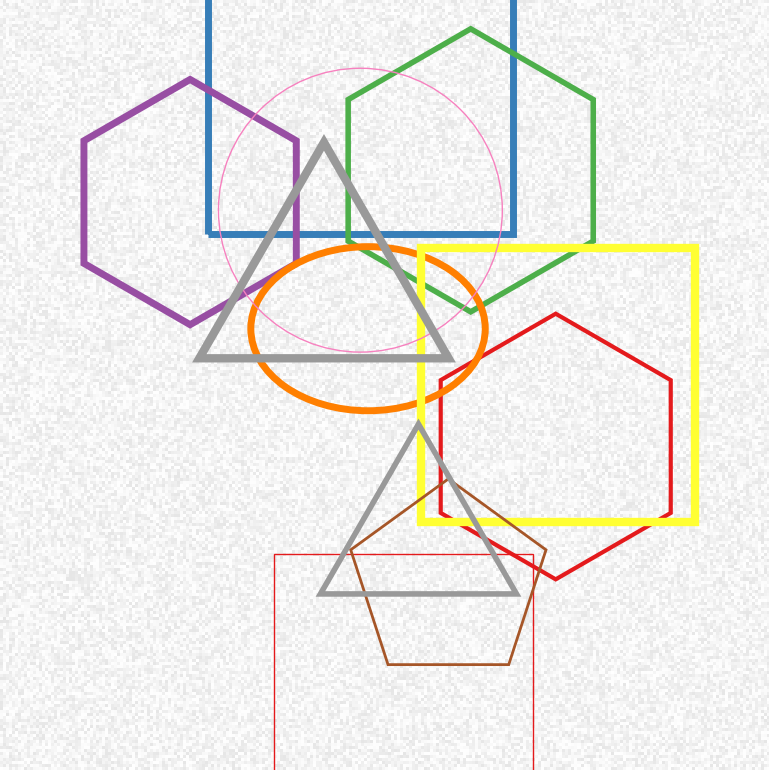[{"shape": "square", "thickness": 0.5, "radius": 0.84, "center": [0.525, 0.113]}, {"shape": "hexagon", "thickness": 1.5, "radius": 0.86, "center": [0.722, 0.42]}, {"shape": "square", "thickness": 2.5, "radius": 0.99, "center": [0.468, 0.895]}, {"shape": "hexagon", "thickness": 2, "radius": 0.92, "center": [0.611, 0.779]}, {"shape": "hexagon", "thickness": 2.5, "radius": 0.8, "center": [0.247, 0.738]}, {"shape": "oval", "thickness": 2.5, "radius": 0.76, "center": [0.478, 0.573]}, {"shape": "square", "thickness": 3, "radius": 0.89, "center": [0.725, 0.5]}, {"shape": "pentagon", "thickness": 1, "radius": 0.67, "center": [0.582, 0.245]}, {"shape": "circle", "thickness": 0.5, "radius": 0.92, "center": [0.468, 0.727]}, {"shape": "triangle", "thickness": 3, "radius": 0.93, "center": [0.421, 0.628]}, {"shape": "triangle", "thickness": 2, "radius": 0.74, "center": [0.543, 0.302]}]